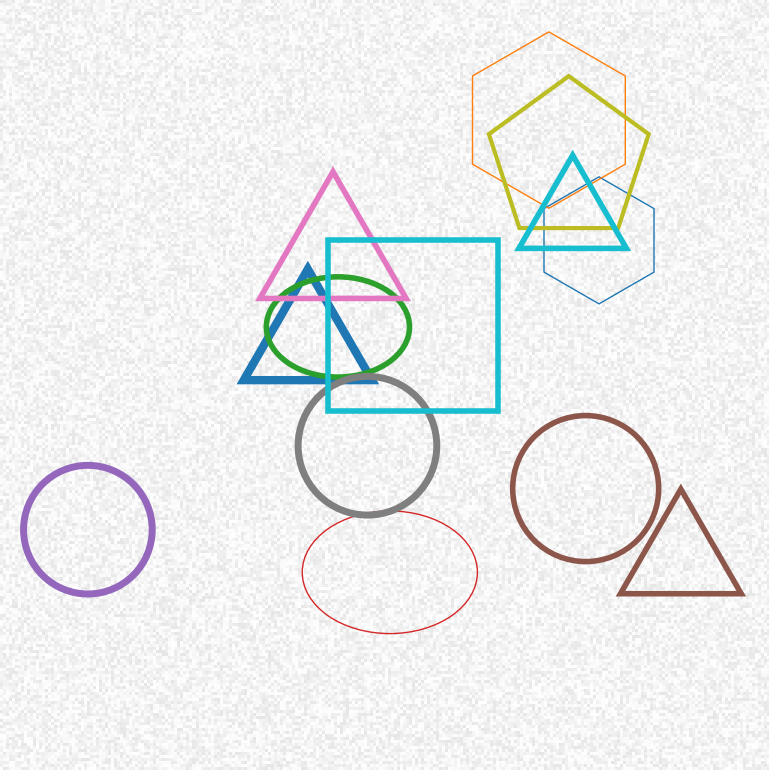[{"shape": "hexagon", "thickness": 0.5, "radius": 0.41, "center": [0.778, 0.688]}, {"shape": "triangle", "thickness": 3, "radius": 0.48, "center": [0.4, 0.554]}, {"shape": "hexagon", "thickness": 0.5, "radius": 0.57, "center": [0.713, 0.844]}, {"shape": "oval", "thickness": 2, "radius": 0.46, "center": [0.439, 0.575]}, {"shape": "oval", "thickness": 0.5, "radius": 0.57, "center": [0.506, 0.257]}, {"shape": "circle", "thickness": 2.5, "radius": 0.42, "center": [0.114, 0.312]}, {"shape": "triangle", "thickness": 2, "radius": 0.45, "center": [0.884, 0.274]}, {"shape": "circle", "thickness": 2, "radius": 0.47, "center": [0.761, 0.365]}, {"shape": "triangle", "thickness": 2, "radius": 0.55, "center": [0.432, 0.667]}, {"shape": "circle", "thickness": 2.5, "radius": 0.45, "center": [0.477, 0.421]}, {"shape": "pentagon", "thickness": 1.5, "radius": 0.55, "center": [0.739, 0.792]}, {"shape": "triangle", "thickness": 2, "radius": 0.4, "center": [0.744, 0.718]}, {"shape": "square", "thickness": 2, "radius": 0.55, "center": [0.537, 0.577]}]